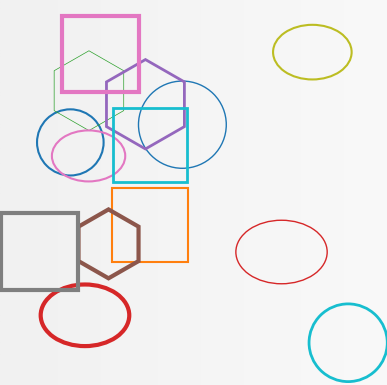[{"shape": "circle", "thickness": 1, "radius": 0.57, "center": [0.471, 0.676]}, {"shape": "circle", "thickness": 1.5, "radius": 0.43, "center": [0.181, 0.63]}, {"shape": "square", "thickness": 1.5, "radius": 0.48, "center": [0.387, 0.415]}, {"shape": "hexagon", "thickness": 0.5, "radius": 0.52, "center": [0.23, 0.764]}, {"shape": "oval", "thickness": 3, "radius": 0.57, "center": [0.219, 0.181]}, {"shape": "oval", "thickness": 1, "radius": 0.59, "center": [0.727, 0.345]}, {"shape": "hexagon", "thickness": 2, "radius": 0.58, "center": [0.375, 0.729]}, {"shape": "hexagon", "thickness": 3, "radius": 0.45, "center": [0.28, 0.367]}, {"shape": "square", "thickness": 3, "radius": 0.49, "center": [0.259, 0.861]}, {"shape": "oval", "thickness": 1.5, "radius": 0.47, "center": [0.229, 0.595]}, {"shape": "square", "thickness": 3, "radius": 0.5, "center": [0.101, 0.347]}, {"shape": "oval", "thickness": 1.5, "radius": 0.51, "center": [0.806, 0.865]}, {"shape": "circle", "thickness": 2, "radius": 0.5, "center": [0.898, 0.11]}, {"shape": "square", "thickness": 2, "radius": 0.48, "center": [0.387, 0.624]}]